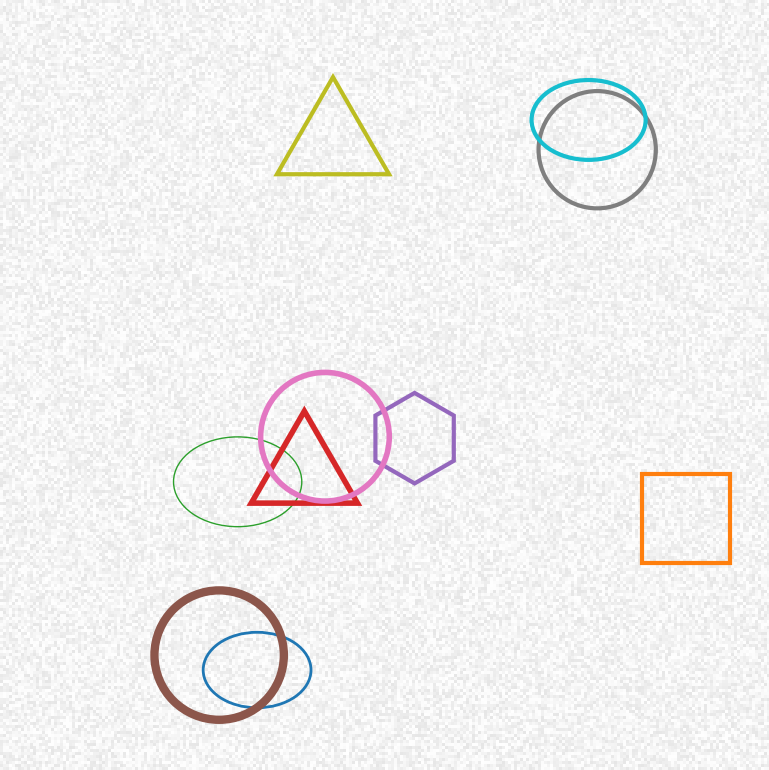[{"shape": "oval", "thickness": 1, "radius": 0.35, "center": [0.334, 0.13]}, {"shape": "square", "thickness": 1.5, "radius": 0.29, "center": [0.891, 0.326]}, {"shape": "oval", "thickness": 0.5, "radius": 0.42, "center": [0.309, 0.374]}, {"shape": "triangle", "thickness": 2, "radius": 0.4, "center": [0.395, 0.386]}, {"shape": "hexagon", "thickness": 1.5, "radius": 0.29, "center": [0.538, 0.431]}, {"shape": "circle", "thickness": 3, "radius": 0.42, "center": [0.285, 0.149]}, {"shape": "circle", "thickness": 2, "radius": 0.42, "center": [0.422, 0.433]}, {"shape": "circle", "thickness": 1.5, "radius": 0.38, "center": [0.776, 0.806]}, {"shape": "triangle", "thickness": 1.5, "radius": 0.42, "center": [0.432, 0.816]}, {"shape": "oval", "thickness": 1.5, "radius": 0.37, "center": [0.764, 0.844]}]